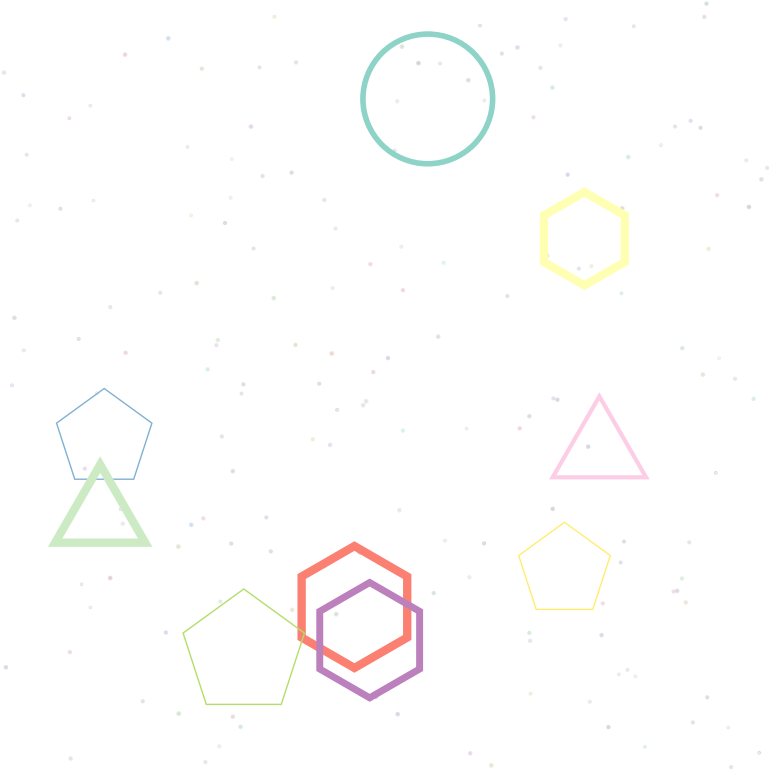[{"shape": "circle", "thickness": 2, "radius": 0.42, "center": [0.556, 0.872]}, {"shape": "hexagon", "thickness": 3, "radius": 0.3, "center": [0.759, 0.69]}, {"shape": "hexagon", "thickness": 3, "radius": 0.4, "center": [0.46, 0.212]}, {"shape": "pentagon", "thickness": 0.5, "radius": 0.33, "center": [0.135, 0.43]}, {"shape": "pentagon", "thickness": 0.5, "radius": 0.41, "center": [0.317, 0.152]}, {"shape": "triangle", "thickness": 1.5, "radius": 0.35, "center": [0.778, 0.415]}, {"shape": "hexagon", "thickness": 2.5, "radius": 0.37, "center": [0.48, 0.169]}, {"shape": "triangle", "thickness": 3, "radius": 0.34, "center": [0.13, 0.329]}, {"shape": "pentagon", "thickness": 0.5, "radius": 0.31, "center": [0.733, 0.259]}]